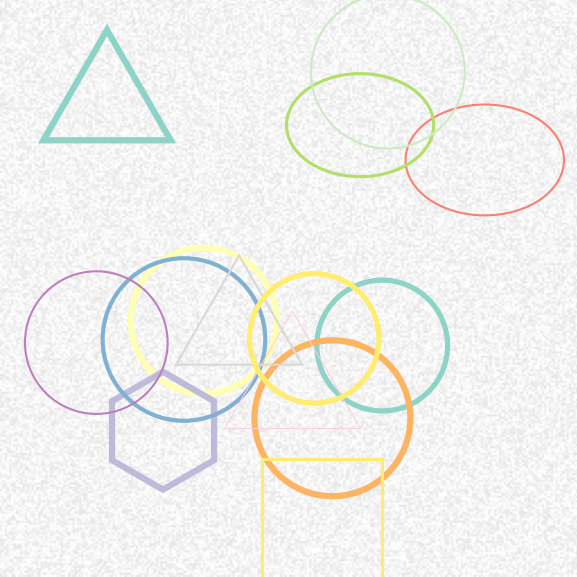[{"shape": "triangle", "thickness": 3, "radius": 0.64, "center": [0.185, 0.82]}, {"shape": "circle", "thickness": 2.5, "radius": 0.57, "center": [0.662, 0.401]}, {"shape": "circle", "thickness": 3, "radius": 0.63, "center": [0.353, 0.444]}, {"shape": "hexagon", "thickness": 3, "radius": 0.51, "center": [0.282, 0.253]}, {"shape": "oval", "thickness": 1, "radius": 0.69, "center": [0.839, 0.722]}, {"shape": "circle", "thickness": 2, "radius": 0.7, "center": [0.319, 0.411]}, {"shape": "circle", "thickness": 3, "radius": 0.67, "center": [0.576, 0.275]}, {"shape": "oval", "thickness": 1.5, "radius": 0.64, "center": [0.624, 0.782]}, {"shape": "triangle", "thickness": 0.5, "radius": 0.68, "center": [0.506, 0.325]}, {"shape": "triangle", "thickness": 1, "radius": 0.63, "center": [0.414, 0.431]}, {"shape": "circle", "thickness": 1, "radius": 0.62, "center": [0.167, 0.406]}, {"shape": "circle", "thickness": 1, "radius": 0.67, "center": [0.672, 0.875]}, {"shape": "square", "thickness": 1.5, "radius": 0.52, "center": [0.558, 0.1]}, {"shape": "circle", "thickness": 2.5, "radius": 0.56, "center": [0.544, 0.413]}]